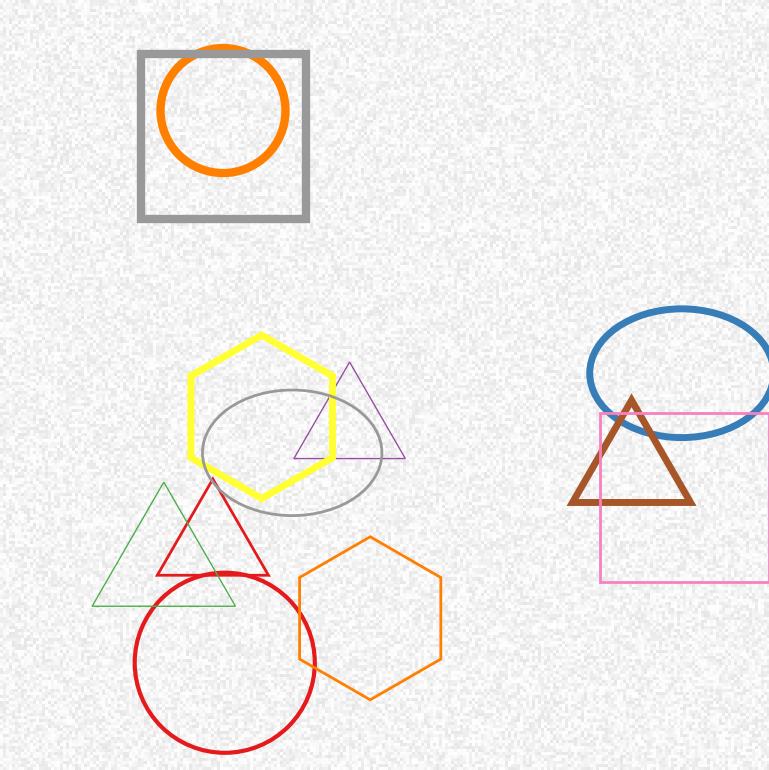[{"shape": "circle", "thickness": 1.5, "radius": 0.58, "center": [0.292, 0.139]}, {"shape": "triangle", "thickness": 1, "radius": 0.42, "center": [0.276, 0.295]}, {"shape": "oval", "thickness": 2.5, "radius": 0.6, "center": [0.885, 0.515]}, {"shape": "triangle", "thickness": 0.5, "radius": 0.54, "center": [0.213, 0.266]}, {"shape": "triangle", "thickness": 0.5, "radius": 0.42, "center": [0.454, 0.446]}, {"shape": "hexagon", "thickness": 1, "radius": 0.53, "center": [0.481, 0.197]}, {"shape": "circle", "thickness": 3, "radius": 0.41, "center": [0.29, 0.856]}, {"shape": "hexagon", "thickness": 2.5, "radius": 0.53, "center": [0.34, 0.459]}, {"shape": "triangle", "thickness": 2.5, "radius": 0.44, "center": [0.82, 0.392]}, {"shape": "square", "thickness": 1, "radius": 0.55, "center": [0.889, 0.353]}, {"shape": "square", "thickness": 3, "radius": 0.53, "center": [0.291, 0.822]}, {"shape": "oval", "thickness": 1, "radius": 0.58, "center": [0.379, 0.412]}]